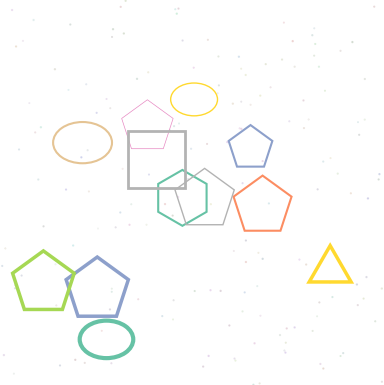[{"shape": "oval", "thickness": 3, "radius": 0.35, "center": [0.277, 0.118]}, {"shape": "hexagon", "thickness": 1.5, "radius": 0.36, "center": [0.474, 0.486]}, {"shape": "pentagon", "thickness": 1.5, "radius": 0.4, "center": [0.682, 0.465]}, {"shape": "pentagon", "thickness": 1.5, "radius": 0.3, "center": [0.651, 0.615]}, {"shape": "pentagon", "thickness": 2.5, "radius": 0.42, "center": [0.253, 0.247]}, {"shape": "pentagon", "thickness": 0.5, "radius": 0.35, "center": [0.383, 0.671]}, {"shape": "pentagon", "thickness": 2.5, "radius": 0.42, "center": [0.113, 0.264]}, {"shape": "triangle", "thickness": 2.5, "radius": 0.31, "center": [0.858, 0.299]}, {"shape": "oval", "thickness": 1, "radius": 0.3, "center": [0.504, 0.742]}, {"shape": "oval", "thickness": 1.5, "radius": 0.38, "center": [0.214, 0.629]}, {"shape": "square", "thickness": 2, "radius": 0.37, "center": [0.407, 0.586]}, {"shape": "pentagon", "thickness": 1, "radius": 0.4, "center": [0.532, 0.482]}]